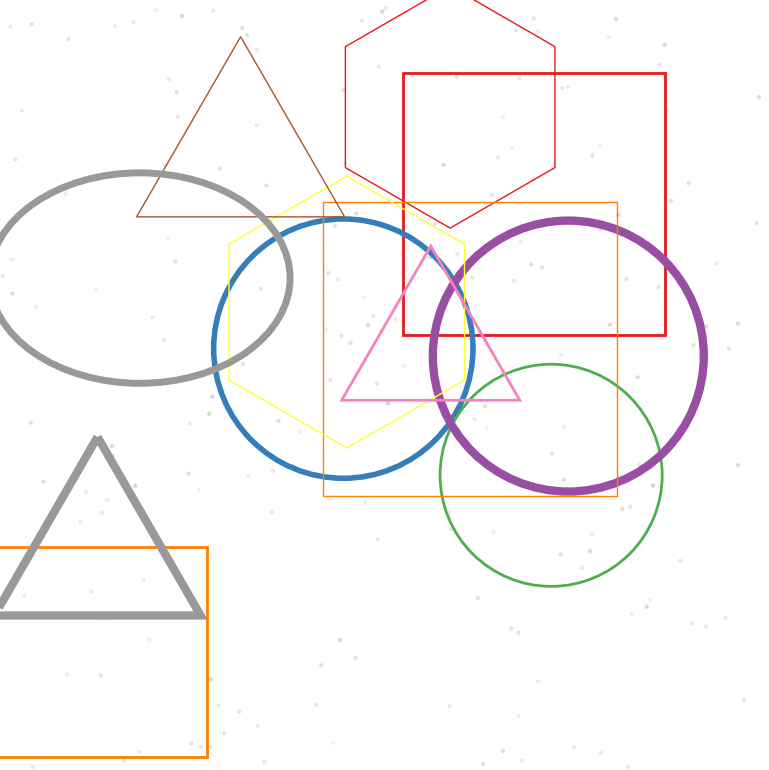[{"shape": "hexagon", "thickness": 0.5, "radius": 0.79, "center": [0.585, 0.861]}, {"shape": "square", "thickness": 1, "radius": 0.85, "center": [0.693, 0.735]}, {"shape": "circle", "thickness": 2, "radius": 0.84, "center": [0.446, 0.547]}, {"shape": "circle", "thickness": 1, "radius": 0.72, "center": [0.716, 0.383]}, {"shape": "circle", "thickness": 3, "radius": 0.88, "center": [0.738, 0.538]}, {"shape": "square", "thickness": 1, "radius": 0.68, "center": [0.133, 0.153]}, {"shape": "square", "thickness": 0.5, "radius": 0.95, "center": [0.61, 0.547]}, {"shape": "hexagon", "thickness": 0.5, "radius": 0.88, "center": [0.45, 0.595]}, {"shape": "triangle", "thickness": 0.5, "radius": 0.78, "center": [0.313, 0.796]}, {"shape": "triangle", "thickness": 1, "radius": 0.67, "center": [0.559, 0.547]}, {"shape": "oval", "thickness": 2.5, "radius": 0.98, "center": [0.181, 0.639]}, {"shape": "triangle", "thickness": 3, "radius": 0.77, "center": [0.127, 0.278]}]